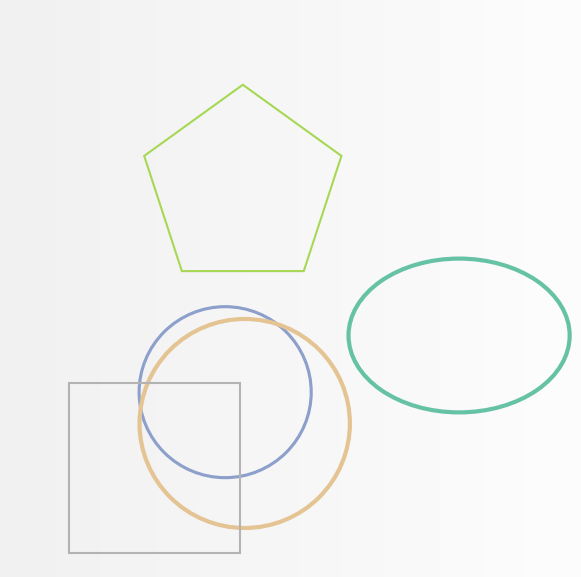[{"shape": "oval", "thickness": 2, "radius": 0.95, "center": [0.79, 0.418]}, {"shape": "circle", "thickness": 1.5, "radius": 0.74, "center": [0.387, 0.32]}, {"shape": "pentagon", "thickness": 1, "radius": 0.89, "center": [0.418, 0.674]}, {"shape": "circle", "thickness": 2, "radius": 0.9, "center": [0.421, 0.266]}, {"shape": "square", "thickness": 1, "radius": 0.73, "center": [0.266, 0.188]}]